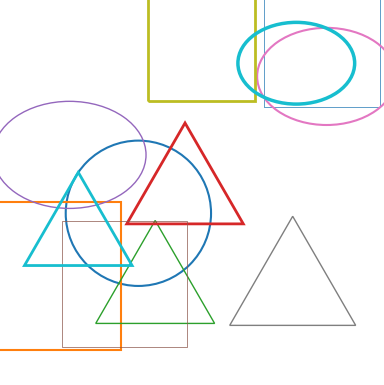[{"shape": "circle", "thickness": 1.5, "radius": 0.94, "center": [0.359, 0.446]}, {"shape": "square", "thickness": 0.5, "radius": 0.76, "center": [0.836, 0.873]}, {"shape": "square", "thickness": 1.5, "radius": 0.96, "center": [0.122, 0.282]}, {"shape": "triangle", "thickness": 1, "radius": 0.89, "center": [0.403, 0.249]}, {"shape": "triangle", "thickness": 2, "radius": 0.87, "center": [0.481, 0.506]}, {"shape": "oval", "thickness": 1, "radius": 0.99, "center": [0.181, 0.598]}, {"shape": "square", "thickness": 0.5, "radius": 0.82, "center": [0.323, 0.263]}, {"shape": "oval", "thickness": 1.5, "radius": 0.9, "center": [0.848, 0.801]}, {"shape": "triangle", "thickness": 1, "radius": 0.94, "center": [0.76, 0.249]}, {"shape": "square", "thickness": 2, "radius": 0.7, "center": [0.523, 0.876]}, {"shape": "triangle", "thickness": 2, "radius": 0.81, "center": [0.203, 0.391]}, {"shape": "oval", "thickness": 2.5, "radius": 0.76, "center": [0.77, 0.836]}]